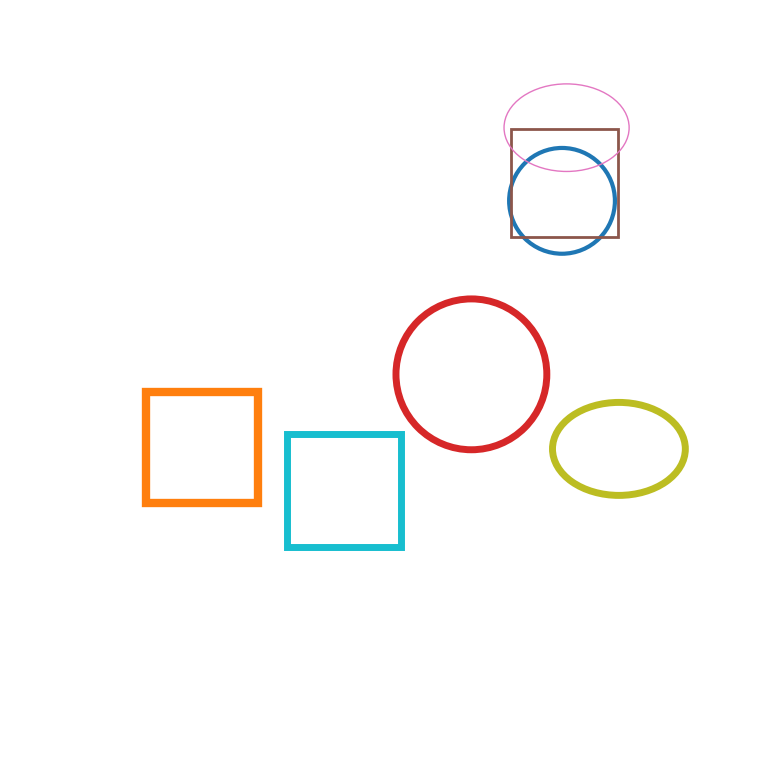[{"shape": "circle", "thickness": 1.5, "radius": 0.34, "center": [0.73, 0.739]}, {"shape": "square", "thickness": 3, "radius": 0.36, "center": [0.262, 0.418]}, {"shape": "circle", "thickness": 2.5, "radius": 0.49, "center": [0.612, 0.514]}, {"shape": "square", "thickness": 1, "radius": 0.35, "center": [0.733, 0.763]}, {"shape": "oval", "thickness": 0.5, "radius": 0.41, "center": [0.736, 0.834]}, {"shape": "oval", "thickness": 2.5, "radius": 0.43, "center": [0.804, 0.417]}, {"shape": "square", "thickness": 2.5, "radius": 0.37, "center": [0.447, 0.363]}]